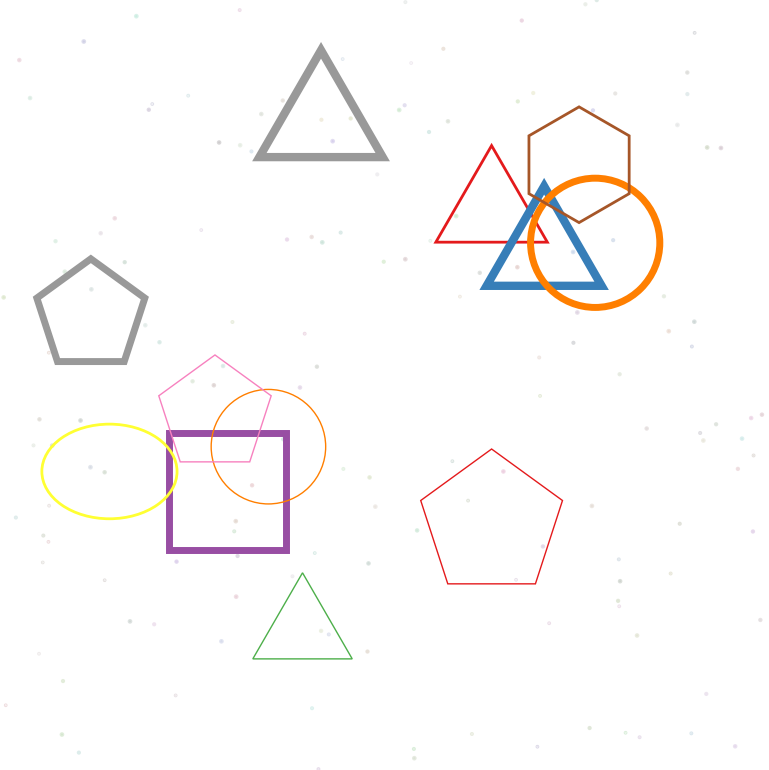[{"shape": "pentagon", "thickness": 0.5, "radius": 0.48, "center": [0.638, 0.32]}, {"shape": "triangle", "thickness": 1, "radius": 0.42, "center": [0.638, 0.727]}, {"shape": "triangle", "thickness": 3, "radius": 0.43, "center": [0.707, 0.672]}, {"shape": "triangle", "thickness": 0.5, "radius": 0.37, "center": [0.393, 0.182]}, {"shape": "square", "thickness": 2.5, "radius": 0.38, "center": [0.296, 0.362]}, {"shape": "circle", "thickness": 0.5, "radius": 0.37, "center": [0.349, 0.42]}, {"shape": "circle", "thickness": 2.5, "radius": 0.42, "center": [0.773, 0.685]}, {"shape": "oval", "thickness": 1, "radius": 0.44, "center": [0.142, 0.388]}, {"shape": "hexagon", "thickness": 1, "radius": 0.38, "center": [0.752, 0.786]}, {"shape": "pentagon", "thickness": 0.5, "radius": 0.38, "center": [0.279, 0.462]}, {"shape": "triangle", "thickness": 3, "radius": 0.46, "center": [0.417, 0.842]}, {"shape": "pentagon", "thickness": 2.5, "radius": 0.37, "center": [0.118, 0.59]}]